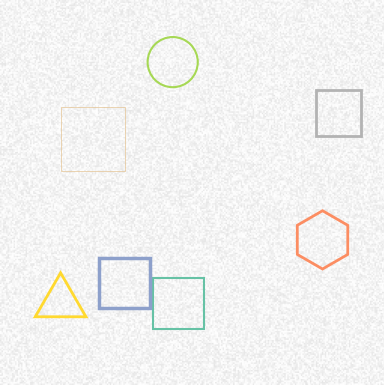[{"shape": "square", "thickness": 1.5, "radius": 0.33, "center": [0.464, 0.211]}, {"shape": "hexagon", "thickness": 2, "radius": 0.38, "center": [0.838, 0.377]}, {"shape": "square", "thickness": 2.5, "radius": 0.33, "center": [0.324, 0.265]}, {"shape": "circle", "thickness": 1.5, "radius": 0.33, "center": [0.449, 0.839]}, {"shape": "triangle", "thickness": 2, "radius": 0.38, "center": [0.157, 0.215]}, {"shape": "square", "thickness": 0.5, "radius": 0.42, "center": [0.241, 0.639]}, {"shape": "square", "thickness": 2, "radius": 0.3, "center": [0.879, 0.707]}]